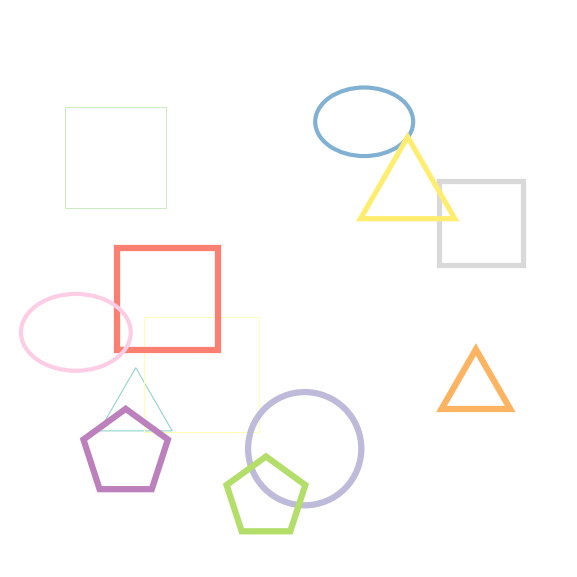[{"shape": "triangle", "thickness": 0.5, "radius": 0.36, "center": [0.235, 0.289]}, {"shape": "square", "thickness": 0.5, "radius": 0.5, "center": [0.35, 0.351]}, {"shape": "circle", "thickness": 3, "radius": 0.49, "center": [0.528, 0.222]}, {"shape": "square", "thickness": 3, "radius": 0.44, "center": [0.29, 0.481]}, {"shape": "oval", "thickness": 2, "radius": 0.42, "center": [0.631, 0.788]}, {"shape": "triangle", "thickness": 3, "radius": 0.34, "center": [0.824, 0.325]}, {"shape": "pentagon", "thickness": 3, "radius": 0.36, "center": [0.461, 0.137]}, {"shape": "oval", "thickness": 2, "radius": 0.48, "center": [0.131, 0.424]}, {"shape": "square", "thickness": 2.5, "radius": 0.37, "center": [0.833, 0.613]}, {"shape": "pentagon", "thickness": 3, "radius": 0.38, "center": [0.218, 0.214]}, {"shape": "square", "thickness": 0.5, "radius": 0.44, "center": [0.2, 0.726]}, {"shape": "triangle", "thickness": 2.5, "radius": 0.47, "center": [0.706, 0.668]}]